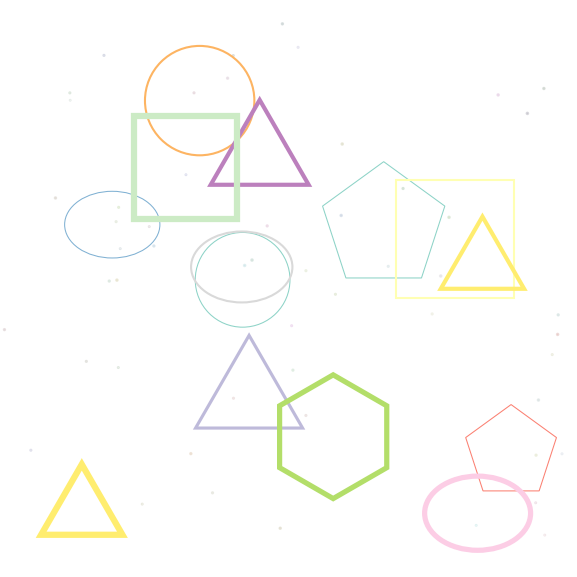[{"shape": "circle", "thickness": 0.5, "radius": 0.41, "center": [0.42, 0.515]}, {"shape": "pentagon", "thickness": 0.5, "radius": 0.56, "center": [0.664, 0.608]}, {"shape": "square", "thickness": 1, "radius": 0.51, "center": [0.788, 0.585]}, {"shape": "triangle", "thickness": 1.5, "radius": 0.53, "center": [0.431, 0.311]}, {"shape": "pentagon", "thickness": 0.5, "radius": 0.41, "center": [0.885, 0.216]}, {"shape": "oval", "thickness": 0.5, "radius": 0.41, "center": [0.194, 0.61]}, {"shape": "circle", "thickness": 1, "radius": 0.47, "center": [0.346, 0.825]}, {"shape": "hexagon", "thickness": 2.5, "radius": 0.54, "center": [0.577, 0.243]}, {"shape": "oval", "thickness": 2.5, "radius": 0.46, "center": [0.827, 0.11]}, {"shape": "oval", "thickness": 1, "radius": 0.44, "center": [0.419, 0.537]}, {"shape": "triangle", "thickness": 2, "radius": 0.49, "center": [0.45, 0.728]}, {"shape": "square", "thickness": 3, "radius": 0.45, "center": [0.321, 0.71]}, {"shape": "triangle", "thickness": 2, "radius": 0.42, "center": [0.835, 0.541]}, {"shape": "triangle", "thickness": 3, "radius": 0.41, "center": [0.142, 0.114]}]